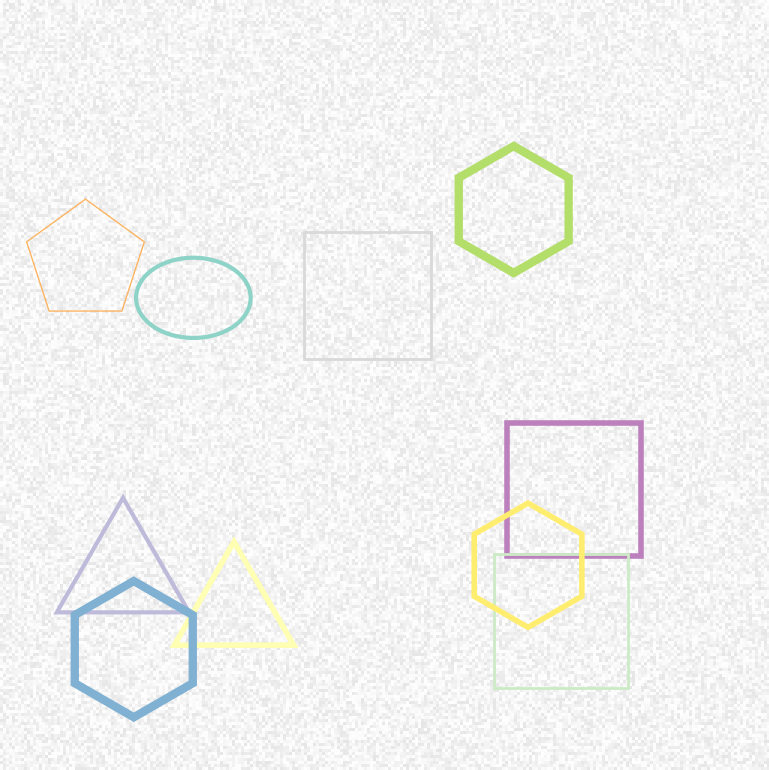[{"shape": "oval", "thickness": 1.5, "radius": 0.37, "center": [0.251, 0.613]}, {"shape": "triangle", "thickness": 2, "radius": 0.45, "center": [0.304, 0.207]}, {"shape": "triangle", "thickness": 1.5, "radius": 0.5, "center": [0.16, 0.254]}, {"shape": "hexagon", "thickness": 3, "radius": 0.44, "center": [0.174, 0.157]}, {"shape": "pentagon", "thickness": 0.5, "radius": 0.4, "center": [0.111, 0.661]}, {"shape": "hexagon", "thickness": 3, "radius": 0.41, "center": [0.667, 0.728]}, {"shape": "square", "thickness": 1, "radius": 0.41, "center": [0.478, 0.616]}, {"shape": "square", "thickness": 2, "radius": 0.43, "center": [0.745, 0.365]}, {"shape": "square", "thickness": 1, "radius": 0.43, "center": [0.728, 0.193]}, {"shape": "hexagon", "thickness": 2, "radius": 0.4, "center": [0.686, 0.266]}]